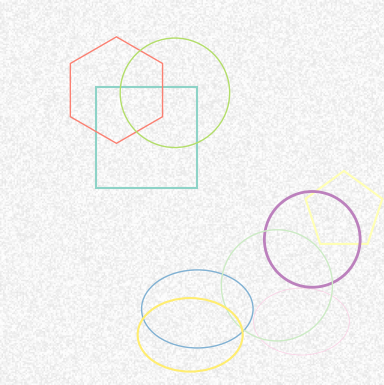[{"shape": "square", "thickness": 1.5, "radius": 0.66, "center": [0.381, 0.642]}, {"shape": "pentagon", "thickness": 1.5, "radius": 0.52, "center": [0.893, 0.451]}, {"shape": "hexagon", "thickness": 1, "radius": 0.69, "center": [0.302, 0.766]}, {"shape": "oval", "thickness": 1, "radius": 0.72, "center": [0.513, 0.198]}, {"shape": "circle", "thickness": 1, "radius": 0.71, "center": [0.454, 0.759]}, {"shape": "oval", "thickness": 0.5, "radius": 0.62, "center": [0.783, 0.165]}, {"shape": "circle", "thickness": 2, "radius": 0.62, "center": [0.811, 0.378]}, {"shape": "circle", "thickness": 1, "radius": 0.72, "center": [0.719, 0.259]}, {"shape": "oval", "thickness": 1.5, "radius": 0.68, "center": [0.494, 0.13]}]